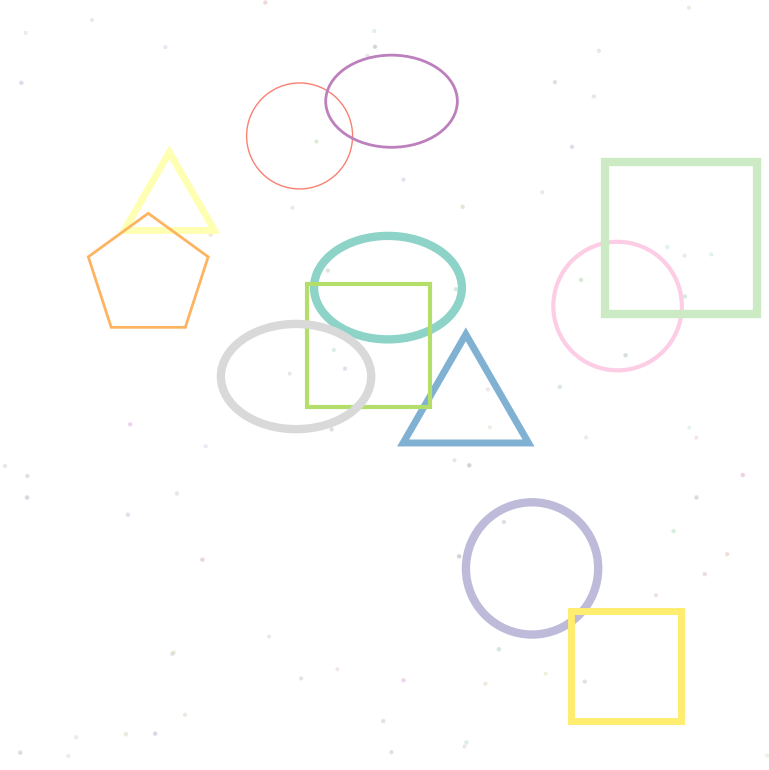[{"shape": "oval", "thickness": 3, "radius": 0.48, "center": [0.504, 0.626]}, {"shape": "triangle", "thickness": 2.5, "radius": 0.34, "center": [0.22, 0.735]}, {"shape": "circle", "thickness": 3, "radius": 0.43, "center": [0.691, 0.262]}, {"shape": "circle", "thickness": 0.5, "radius": 0.34, "center": [0.389, 0.823]}, {"shape": "triangle", "thickness": 2.5, "radius": 0.47, "center": [0.605, 0.472]}, {"shape": "pentagon", "thickness": 1, "radius": 0.41, "center": [0.193, 0.641]}, {"shape": "square", "thickness": 1.5, "radius": 0.4, "center": [0.479, 0.552]}, {"shape": "circle", "thickness": 1.5, "radius": 0.42, "center": [0.802, 0.603]}, {"shape": "oval", "thickness": 3, "radius": 0.49, "center": [0.384, 0.511]}, {"shape": "oval", "thickness": 1, "radius": 0.43, "center": [0.508, 0.869]}, {"shape": "square", "thickness": 3, "radius": 0.49, "center": [0.884, 0.691]}, {"shape": "square", "thickness": 2.5, "radius": 0.36, "center": [0.814, 0.136]}]